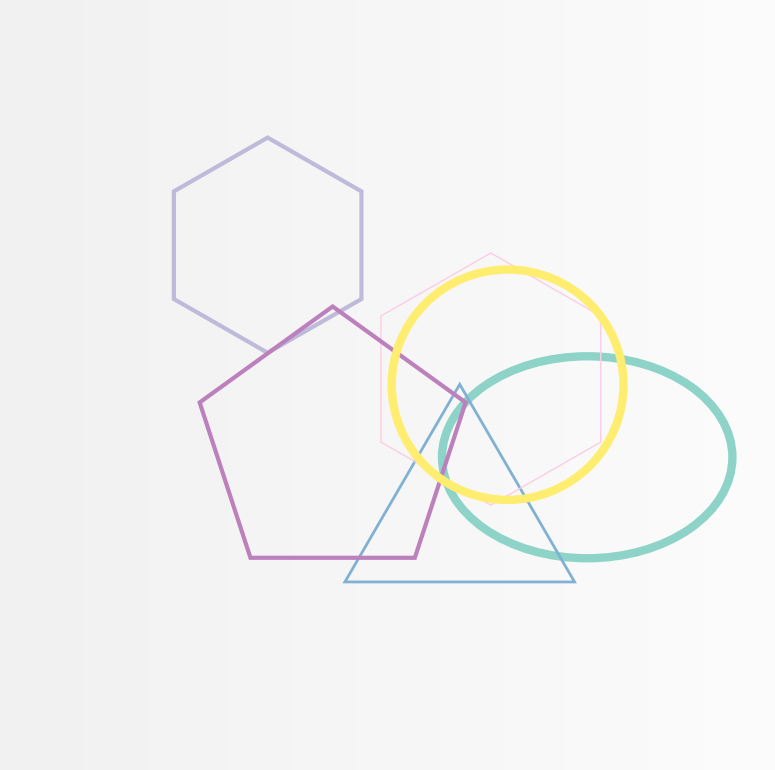[{"shape": "oval", "thickness": 3, "radius": 0.94, "center": [0.758, 0.406]}, {"shape": "hexagon", "thickness": 1.5, "radius": 0.7, "center": [0.345, 0.682]}, {"shape": "triangle", "thickness": 1, "radius": 0.86, "center": [0.593, 0.33]}, {"shape": "hexagon", "thickness": 0.5, "radius": 0.82, "center": [0.633, 0.508]}, {"shape": "pentagon", "thickness": 1.5, "radius": 0.9, "center": [0.429, 0.422]}, {"shape": "circle", "thickness": 3, "radius": 0.75, "center": [0.655, 0.5]}]